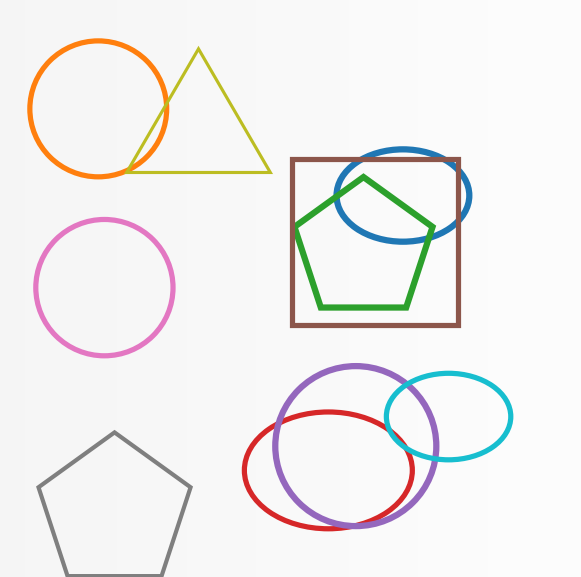[{"shape": "oval", "thickness": 3, "radius": 0.57, "center": [0.693, 0.661]}, {"shape": "circle", "thickness": 2.5, "radius": 0.59, "center": [0.169, 0.811]}, {"shape": "pentagon", "thickness": 3, "radius": 0.62, "center": [0.625, 0.568]}, {"shape": "oval", "thickness": 2.5, "radius": 0.72, "center": [0.565, 0.185]}, {"shape": "circle", "thickness": 3, "radius": 0.69, "center": [0.612, 0.227]}, {"shape": "square", "thickness": 2.5, "radius": 0.72, "center": [0.645, 0.58]}, {"shape": "circle", "thickness": 2.5, "radius": 0.59, "center": [0.18, 0.501]}, {"shape": "pentagon", "thickness": 2, "radius": 0.69, "center": [0.197, 0.113]}, {"shape": "triangle", "thickness": 1.5, "radius": 0.71, "center": [0.341, 0.772]}, {"shape": "oval", "thickness": 2.5, "radius": 0.54, "center": [0.772, 0.278]}]